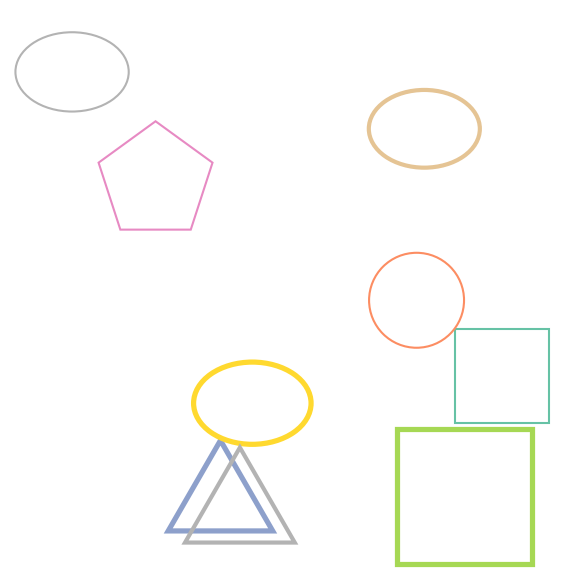[{"shape": "square", "thickness": 1, "radius": 0.41, "center": [0.869, 0.349]}, {"shape": "circle", "thickness": 1, "radius": 0.41, "center": [0.721, 0.479]}, {"shape": "triangle", "thickness": 2.5, "radius": 0.52, "center": [0.382, 0.132]}, {"shape": "pentagon", "thickness": 1, "radius": 0.52, "center": [0.269, 0.685]}, {"shape": "square", "thickness": 2.5, "radius": 0.58, "center": [0.805, 0.139]}, {"shape": "oval", "thickness": 2.5, "radius": 0.51, "center": [0.437, 0.301]}, {"shape": "oval", "thickness": 2, "radius": 0.48, "center": [0.735, 0.776]}, {"shape": "oval", "thickness": 1, "radius": 0.49, "center": [0.125, 0.875]}, {"shape": "triangle", "thickness": 2, "radius": 0.55, "center": [0.415, 0.115]}]